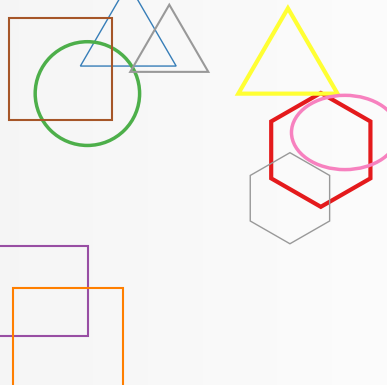[{"shape": "hexagon", "thickness": 3, "radius": 0.74, "center": [0.828, 0.611]}, {"shape": "triangle", "thickness": 1, "radius": 0.71, "center": [0.331, 0.9]}, {"shape": "circle", "thickness": 2.5, "radius": 0.67, "center": [0.226, 0.757]}, {"shape": "square", "thickness": 1.5, "radius": 0.58, "center": [0.11, 0.245]}, {"shape": "square", "thickness": 1.5, "radius": 0.71, "center": [0.175, 0.112]}, {"shape": "triangle", "thickness": 3, "radius": 0.74, "center": [0.743, 0.831]}, {"shape": "square", "thickness": 1.5, "radius": 0.67, "center": [0.156, 0.821]}, {"shape": "oval", "thickness": 2.5, "radius": 0.69, "center": [0.89, 0.656]}, {"shape": "triangle", "thickness": 1.5, "radius": 0.58, "center": [0.437, 0.871]}, {"shape": "hexagon", "thickness": 1, "radius": 0.59, "center": [0.748, 0.485]}]